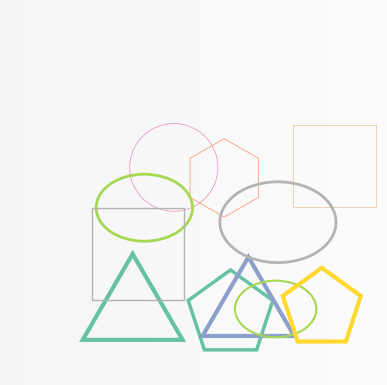[{"shape": "pentagon", "thickness": 2.5, "radius": 0.57, "center": [0.595, 0.184]}, {"shape": "triangle", "thickness": 3, "radius": 0.74, "center": [0.342, 0.192]}, {"shape": "hexagon", "thickness": 0.5, "radius": 0.51, "center": [0.579, 0.538]}, {"shape": "triangle", "thickness": 3, "radius": 0.68, "center": [0.641, 0.196]}, {"shape": "circle", "thickness": 0.5, "radius": 0.57, "center": [0.448, 0.565]}, {"shape": "oval", "thickness": 2, "radius": 0.62, "center": [0.373, 0.46]}, {"shape": "oval", "thickness": 1.5, "radius": 0.53, "center": [0.711, 0.197]}, {"shape": "pentagon", "thickness": 3, "radius": 0.53, "center": [0.83, 0.199]}, {"shape": "square", "thickness": 0.5, "radius": 0.53, "center": [0.864, 0.568]}, {"shape": "square", "thickness": 1, "radius": 0.59, "center": [0.355, 0.34]}, {"shape": "oval", "thickness": 2, "radius": 0.75, "center": [0.717, 0.423]}]